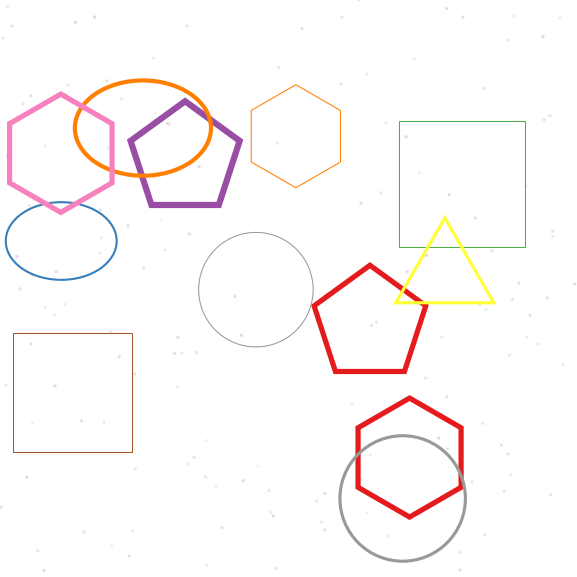[{"shape": "pentagon", "thickness": 2.5, "radius": 0.51, "center": [0.641, 0.438]}, {"shape": "hexagon", "thickness": 2.5, "radius": 0.52, "center": [0.709, 0.207]}, {"shape": "oval", "thickness": 1, "radius": 0.48, "center": [0.106, 0.582]}, {"shape": "square", "thickness": 0.5, "radius": 0.55, "center": [0.8, 0.68]}, {"shape": "pentagon", "thickness": 3, "radius": 0.5, "center": [0.321, 0.725]}, {"shape": "oval", "thickness": 2, "radius": 0.59, "center": [0.247, 0.777]}, {"shape": "hexagon", "thickness": 0.5, "radius": 0.45, "center": [0.512, 0.763]}, {"shape": "triangle", "thickness": 1.5, "radius": 0.49, "center": [0.77, 0.524]}, {"shape": "square", "thickness": 0.5, "radius": 0.51, "center": [0.125, 0.32]}, {"shape": "hexagon", "thickness": 2.5, "radius": 0.51, "center": [0.105, 0.734]}, {"shape": "circle", "thickness": 1.5, "radius": 0.54, "center": [0.697, 0.136]}, {"shape": "circle", "thickness": 0.5, "radius": 0.5, "center": [0.443, 0.498]}]